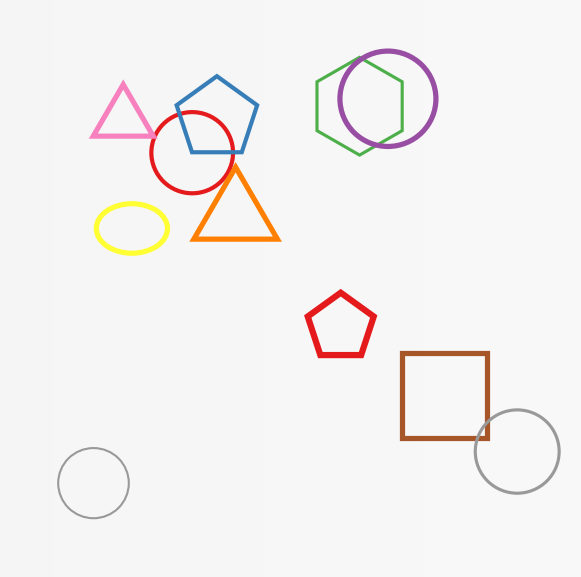[{"shape": "circle", "thickness": 2, "radius": 0.35, "center": [0.331, 0.735]}, {"shape": "pentagon", "thickness": 3, "radius": 0.3, "center": [0.586, 0.433]}, {"shape": "pentagon", "thickness": 2, "radius": 0.36, "center": [0.373, 0.794]}, {"shape": "hexagon", "thickness": 1.5, "radius": 0.42, "center": [0.619, 0.815]}, {"shape": "circle", "thickness": 2.5, "radius": 0.41, "center": [0.667, 0.828]}, {"shape": "triangle", "thickness": 2.5, "radius": 0.42, "center": [0.405, 0.627]}, {"shape": "oval", "thickness": 2.5, "radius": 0.31, "center": [0.227, 0.604]}, {"shape": "square", "thickness": 2.5, "radius": 0.37, "center": [0.765, 0.315]}, {"shape": "triangle", "thickness": 2.5, "radius": 0.3, "center": [0.212, 0.793]}, {"shape": "circle", "thickness": 1.5, "radius": 0.36, "center": [0.89, 0.217]}, {"shape": "circle", "thickness": 1, "radius": 0.3, "center": [0.161, 0.163]}]